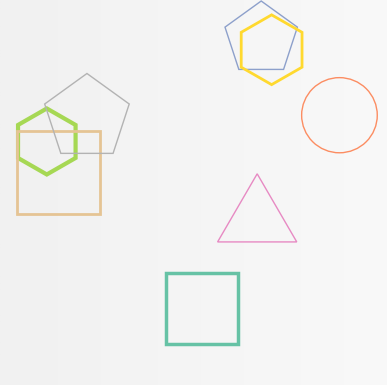[{"shape": "square", "thickness": 2.5, "radius": 0.46, "center": [0.522, 0.198]}, {"shape": "circle", "thickness": 1, "radius": 0.49, "center": [0.876, 0.701]}, {"shape": "pentagon", "thickness": 1, "radius": 0.49, "center": [0.674, 0.899]}, {"shape": "triangle", "thickness": 1, "radius": 0.59, "center": [0.664, 0.431]}, {"shape": "hexagon", "thickness": 3, "radius": 0.43, "center": [0.121, 0.633]}, {"shape": "hexagon", "thickness": 2, "radius": 0.45, "center": [0.701, 0.871]}, {"shape": "square", "thickness": 2, "radius": 0.54, "center": [0.151, 0.552]}, {"shape": "pentagon", "thickness": 1, "radius": 0.57, "center": [0.224, 0.694]}]